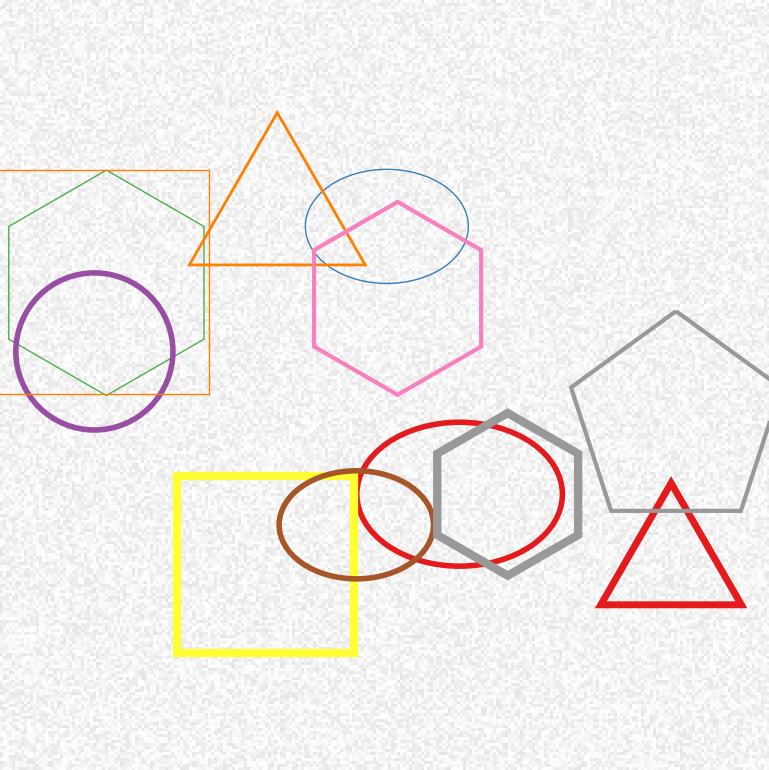[{"shape": "oval", "thickness": 2, "radius": 0.67, "center": [0.597, 0.358]}, {"shape": "triangle", "thickness": 2.5, "radius": 0.53, "center": [0.872, 0.267]}, {"shape": "oval", "thickness": 0.5, "radius": 0.53, "center": [0.502, 0.706]}, {"shape": "hexagon", "thickness": 0.5, "radius": 0.73, "center": [0.138, 0.633]}, {"shape": "circle", "thickness": 2, "radius": 0.51, "center": [0.123, 0.544]}, {"shape": "triangle", "thickness": 1, "radius": 0.66, "center": [0.36, 0.722]}, {"shape": "square", "thickness": 0.5, "radius": 0.73, "center": [0.126, 0.634]}, {"shape": "square", "thickness": 3, "radius": 0.57, "center": [0.344, 0.267]}, {"shape": "oval", "thickness": 2, "radius": 0.5, "center": [0.463, 0.318]}, {"shape": "hexagon", "thickness": 1.5, "radius": 0.63, "center": [0.516, 0.613]}, {"shape": "hexagon", "thickness": 3, "radius": 0.53, "center": [0.659, 0.358]}, {"shape": "pentagon", "thickness": 1.5, "radius": 0.72, "center": [0.878, 0.453]}]